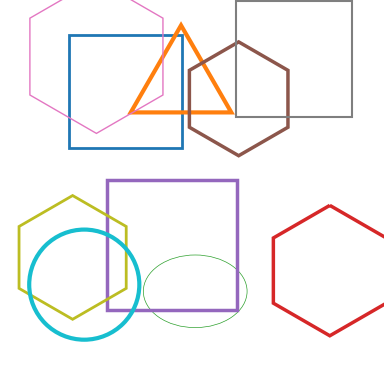[{"shape": "square", "thickness": 2, "radius": 0.73, "center": [0.326, 0.762]}, {"shape": "triangle", "thickness": 3, "radius": 0.75, "center": [0.47, 0.783]}, {"shape": "oval", "thickness": 0.5, "radius": 0.67, "center": [0.507, 0.243]}, {"shape": "hexagon", "thickness": 2.5, "radius": 0.85, "center": [0.857, 0.297]}, {"shape": "square", "thickness": 2.5, "radius": 0.84, "center": [0.446, 0.364]}, {"shape": "hexagon", "thickness": 2.5, "radius": 0.74, "center": [0.62, 0.743]}, {"shape": "hexagon", "thickness": 1, "radius": 1.0, "center": [0.25, 0.853]}, {"shape": "square", "thickness": 1.5, "radius": 0.75, "center": [0.764, 0.847]}, {"shape": "hexagon", "thickness": 2, "radius": 0.8, "center": [0.189, 0.331]}, {"shape": "circle", "thickness": 3, "radius": 0.72, "center": [0.219, 0.261]}]